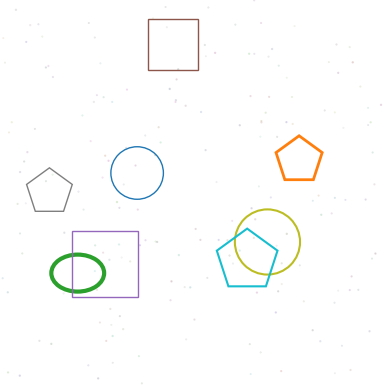[{"shape": "circle", "thickness": 1, "radius": 0.34, "center": [0.356, 0.551]}, {"shape": "pentagon", "thickness": 2, "radius": 0.32, "center": [0.777, 0.584]}, {"shape": "oval", "thickness": 3, "radius": 0.34, "center": [0.202, 0.291]}, {"shape": "square", "thickness": 1, "radius": 0.43, "center": [0.273, 0.315]}, {"shape": "square", "thickness": 1, "radius": 0.33, "center": [0.449, 0.885]}, {"shape": "pentagon", "thickness": 1, "radius": 0.31, "center": [0.128, 0.502]}, {"shape": "circle", "thickness": 1.5, "radius": 0.42, "center": [0.695, 0.371]}, {"shape": "pentagon", "thickness": 1.5, "radius": 0.41, "center": [0.642, 0.323]}]